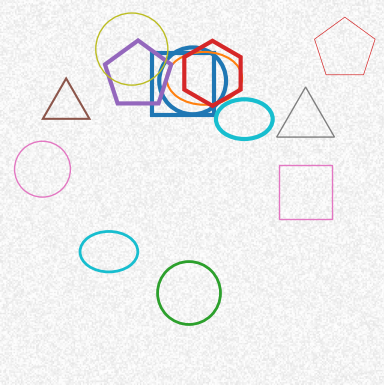[{"shape": "square", "thickness": 3, "radius": 0.4, "center": [0.474, 0.782]}, {"shape": "circle", "thickness": 3, "radius": 0.43, "center": [0.5, 0.79]}, {"shape": "oval", "thickness": 1.5, "radius": 0.49, "center": [0.531, 0.796]}, {"shape": "circle", "thickness": 2, "radius": 0.41, "center": [0.491, 0.239]}, {"shape": "pentagon", "thickness": 0.5, "radius": 0.41, "center": [0.896, 0.873]}, {"shape": "hexagon", "thickness": 3, "radius": 0.42, "center": [0.552, 0.809]}, {"shape": "pentagon", "thickness": 3, "radius": 0.45, "center": [0.359, 0.805]}, {"shape": "triangle", "thickness": 1.5, "radius": 0.35, "center": [0.172, 0.726]}, {"shape": "circle", "thickness": 1, "radius": 0.36, "center": [0.11, 0.561]}, {"shape": "square", "thickness": 1, "radius": 0.35, "center": [0.793, 0.501]}, {"shape": "triangle", "thickness": 1, "radius": 0.43, "center": [0.794, 0.687]}, {"shape": "circle", "thickness": 1, "radius": 0.47, "center": [0.342, 0.873]}, {"shape": "oval", "thickness": 2, "radius": 0.38, "center": [0.283, 0.346]}, {"shape": "oval", "thickness": 3, "radius": 0.37, "center": [0.635, 0.691]}]